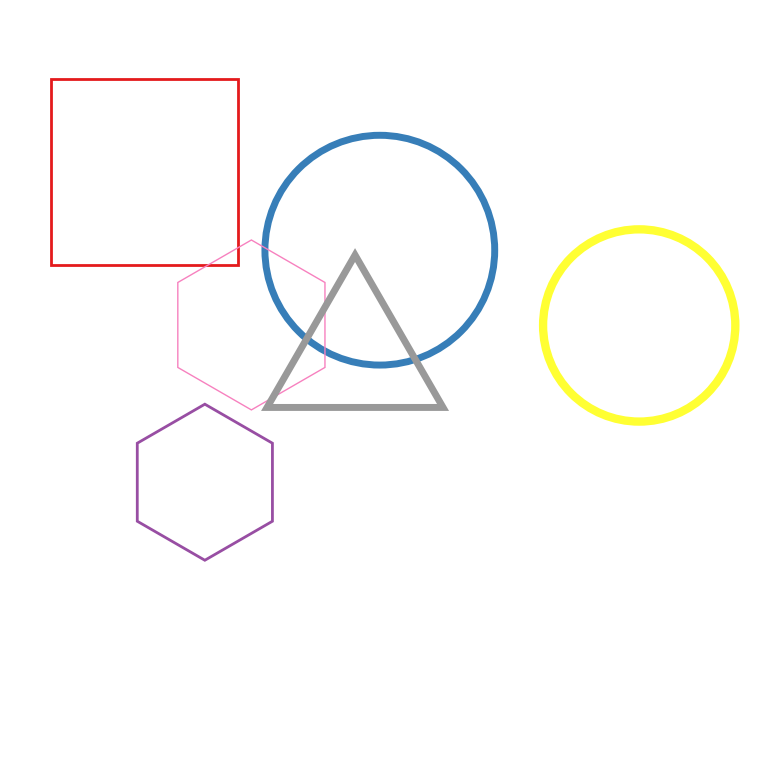[{"shape": "square", "thickness": 1, "radius": 0.61, "center": [0.188, 0.777]}, {"shape": "circle", "thickness": 2.5, "radius": 0.75, "center": [0.493, 0.675]}, {"shape": "hexagon", "thickness": 1, "radius": 0.51, "center": [0.266, 0.374]}, {"shape": "circle", "thickness": 3, "radius": 0.62, "center": [0.83, 0.577]}, {"shape": "hexagon", "thickness": 0.5, "radius": 0.55, "center": [0.326, 0.578]}, {"shape": "triangle", "thickness": 2.5, "radius": 0.66, "center": [0.461, 0.537]}]